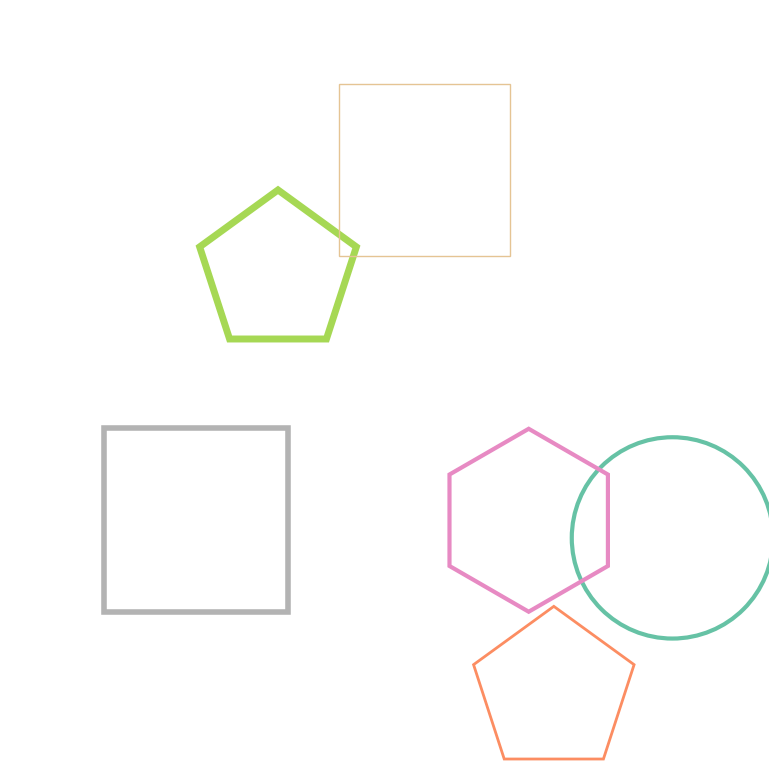[{"shape": "circle", "thickness": 1.5, "radius": 0.65, "center": [0.873, 0.301]}, {"shape": "pentagon", "thickness": 1, "radius": 0.55, "center": [0.719, 0.103]}, {"shape": "hexagon", "thickness": 1.5, "radius": 0.59, "center": [0.687, 0.324]}, {"shape": "pentagon", "thickness": 2.5, "radius": 0.53, "center": [0.361, 0.646]}, {"shape": "square", "thickness": 0.5, "radius": 0.56, "center": [0.551, 0.779]}, {"shape": "square", "thickness": 2, "radius": 0.6, "center": [0.255, 0.325]}]